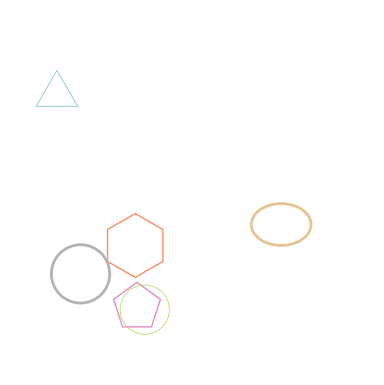[{"shape": "triangle", "thickness": 0.5, "radius": 0.31, "center": [0.148, 0.755]}, {"shape": "hexagon", "thickness": 1, "radius": 0.41, "center": [0.351, 0.362]}, {"shape": "pentagon", "thickness": 1, "radius": 0.32, "center": [0.356, 0.203]}, {"shape": "circle", "thickness": 0.5, "radius": 0.32, "center": [0.376, 0.196]}, {"shape": "oval", "thickness": 2, "radius": 0.39, "center": [0.73, 0.417]}, {"shape": "circle", "thickness": 2, "radius": 0.38, "center": [0.209, 0.289]}]